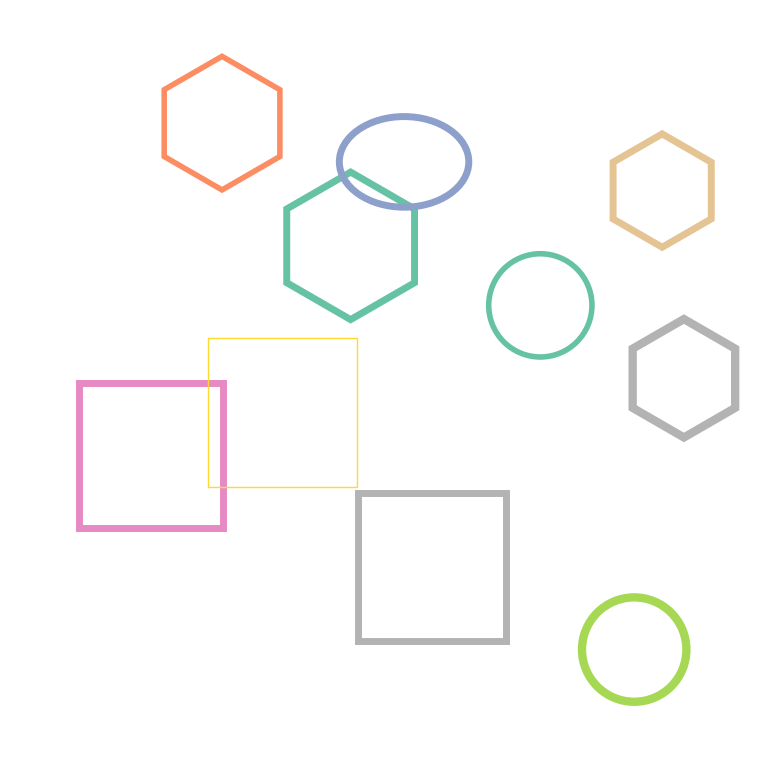[{"shape": "hexagon", "thickness": 2.5, "radius": 0.48, "center": [0.455, 0.681]}, {"shape": "circle", "thickness": 2, "radius": 0.34, "center": [0.702, 0.603]}, {"shape": "hexagon", "thickness": 2, "radius": 0.43, "center": [0.288, 0.84]}, {"shape": "oval", "thickness": 2.5, "radius": 0.42, "center": [0.525, 0.79]}, {"shape": "square", "thickness": 2.5, "radius": 0.47, "center": [0.196, 0.408]}, {"shape": "circle", "thickness": 3, "radius": 0.34, "center": [0.824, 0.156]}, {"shape": "square", "thickness": 0.5, "radius": 0.48, "center": [0.367, 0.465]}, {"shape": "hexagon", "thickness": 2.5, "radius": 0.37, "center": [0.86, 0.752]}, {"shape": "hexagon", "thickness": 3, "radius": 0.38, "center": [0.888, 0.509]}, {"shape": "square", "thickness": 2.5, "radius": 0.48, "center": [0.561, 0.263]}]